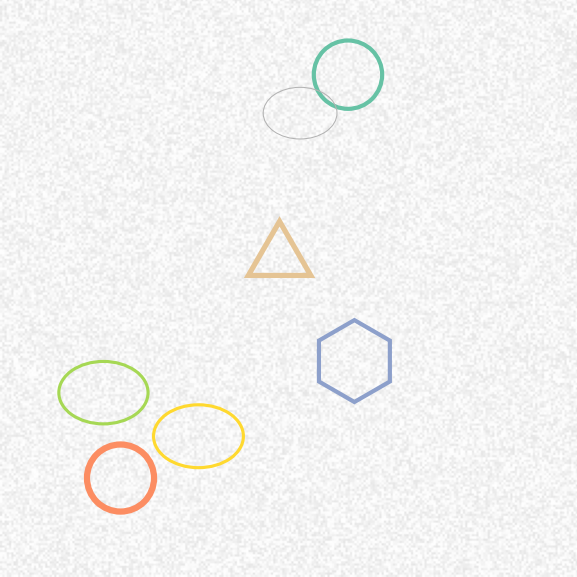[{"shape": "circle", "thickness": 2, "radius": 0.3, "center": [0.603, 0.87]}, {"shape": "circle", "thickness": 3, "radius": 0.29, "center": [0.209, 0.171]}, {"shape": "hexagon", "thickness": 2, "radius": 0.35, "center": [0.614, 0.374]}, {"shape": "oval", "thickness": 1.5, "radius": 0.39, "center": [0.179, 0.319]}, {"shape": "oval", "thickness": 1.5, "radius": 0.39, "center": [0.344, 0.244]}, {"shape": "triangle", "thickness": 2.5, "radius": 0.31, "center": [0.484, 0.553]}, {"shape": "oval", "thickness": 0.5, "radius": 0.32, "center": [0.52, 0.803]}]